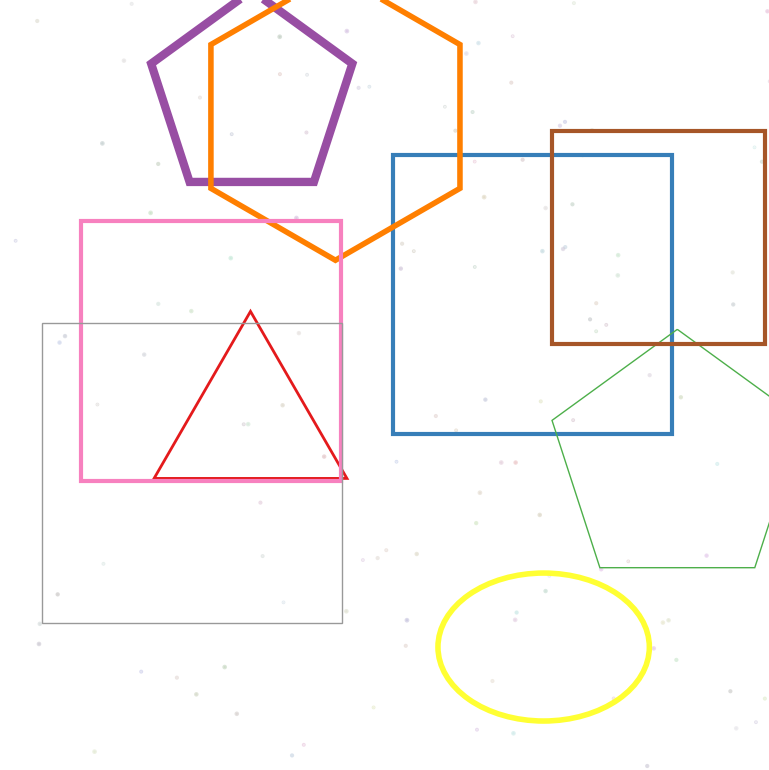[{"shape": "triangle", "thickness": 1, "radius": 0.72, "center": [0.325, 0.451]}, {"shape": "square", "thickness": 1.5, "radius": 0.91, "center": [0.692, 0.617]}, {"shape": "pentagon", "thickness": 0.5, "radius": 0.86, "center": [0.88, 0.401]}, {"shape": "pentagon", "thickness": 3, "radius": 0.69, "center": [0.327, 0.875]}, {"shape": "hexagon", "thickness": 2, "radius": 0.93, "center": [0.436, 0.849]}, {"shape": "oval", "thickness": 2, "radius": 0.69, "center": [0.706, 0.16]}, {"shape": "square", "thickness": 1.5, "radius": 0.69, "center": [0.855, 0.692]}, {"shape": "square", "thickness": 1.5, "radius": 0.84, "center": [0.274, 0.544]}, {"shape": "square", "thickness": 0.5, "radius": 0.97, "center": [0.249, 0.386]}]